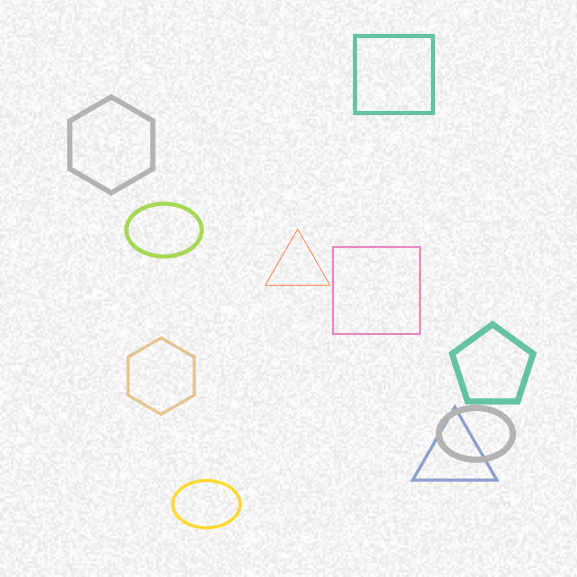[{"shape": "pentagon", "thickness": 3, "radius": 0.37, "center": [0.853, 0.364]}, {"shape": "square", "thickness": 2, "radius": 0.34, "center": [0.682, 0.87]}, {"shape": "triangle", "thickness": 0.5, "radius": 0.32, "center": [0.515, 0.538]}, {"shape": "triangle", "thickness": 1.5, "radius": 0.42, "center": [0.788, 0.21]}, {"shape": "square", "thickness": 1, "radius": 0.38, "center": [0.652, 0.496]}, {"shape": "oval", "thickness": 2, "radius": 0.33, "center": [0.284, 0.601]}, {"shape": "oval", "thickness": 1.5, "radius": 0.29, "center": [0.358, 0.126]}, {"shape": "hexagon", "thickness": 1.5, "radius": 0.33, "center": [0.279, 0.348]}, {"shape": "hexagon", "thickness": 2.5, "radius": 0.42, "center": [0.193, 0.748]}, {"shape": "oval", "thickness": 3, "radius": 0.32, "center": [0.824, 0.248]}]